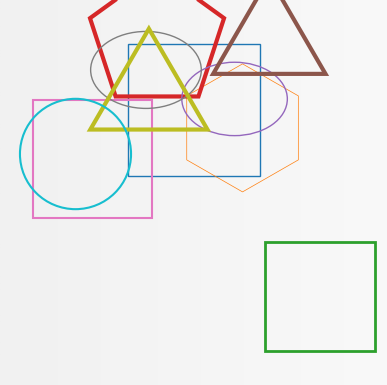[{"shape": "square", "thickness": 1, "radius": 0.86, "center": [0.501, 0.715]}, {"shape": "hexagon", "thickness": 0.5, "radius": 0.83, "center": [0.626, 0.668]}, {"shape": "square", "thickness": 2, "radius": 0.71, "center": [0.826, 0.23]}, {"shape": "pentagon", "thickness": 3, "radius": 0.91, "center": [0.405, 0.897]}, {"shape": "oval", "thickness": 1, "radius": 0.68, "center": [0.605, 0.743]}, {"shape": "triangle", "thickness": 3, "radius": 0.84, "center": [0.695, 0.892]}, {"shape": "square", "thickness": 1.5, "radius": 0.77, "center": [0.238, 0.587]}, {"shape": "oval", "thickness": 1, "radius": 0.71, "center": [0.377, 0.818]}, {"shape": "triangle", "thickness": 3, "radius": 0.87, "center": [0.384, 0.751]}, {"shape": "circle", "thickness": 1.5, "radius": 0.72, "center": [0.195, 0.6]}]